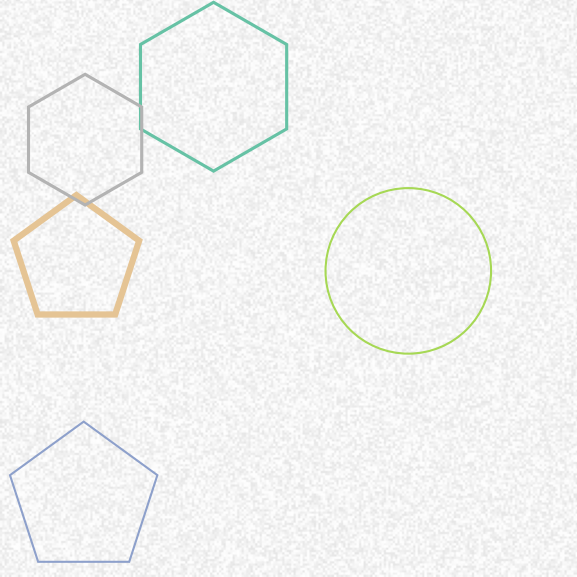[{"shape": "hexagon", "thickness": 1.5, "radius": 0.73, "center": [0.37, 0.849]}, {"shape": "pentagon", "thickness": 1, "radius": 0.67, "center": [0.145, 0.135]}, {"shape": "circle", "thickness": 1, "radius": 0.72, "center": [0.707, 0.53]}, {"shape": "pentagon", "thickness": 3, "radius": 0.57, "center": [0.132, 0.547]}, {"shape": "hexagon", "thickness": 1.5, "radius": 0.57, "center": [0.147, 0.757]}]